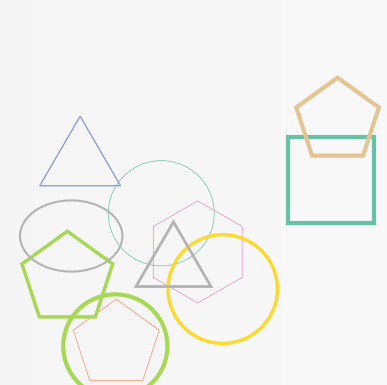[{"shape": "square", "thickness": 3, "radius": 0.56, "center": [0.853, 0.533]}, {"shape": "circle", "thickness": 0.5, "radius": 0.68, "center": [0.416, 0.446]}, {"shape": "pentagon", "thickness": 0.5, "radius": 0.58, "center": [0.3, 0.106]}, {"shape": "triangle", "thickness": 1, "radius": 0.6, "center": [0.207, 0.578]}, {"shape": "hexagon", "thickness": 0.5, "radius": 0.66, "center": [0.51, 0.346]}, {"shape": "circle", "thickness": 3, "radius": 0.67, "center": [0.298, 0.101]}, {"shape": "pentagon", "thickness": 2.5, "radius": 0.62, "center": [0.174, 0.276]}, {"shape": "circle", "thickness": 2.5, "radius": 0.71, "center": [0.575, 0.249]}, {"shape": "pentagon", "thickness": 3, "radius": 0.56, "center": [0.871, 0.686]}, {"shape": "triangle", "thickness": 2, "radius": 0.56, "center": [0.448, 0.312]}, {"shape": "oval", "thickness": 1.5, "radius": 0.66, "center": [0.184, 0.387]}]